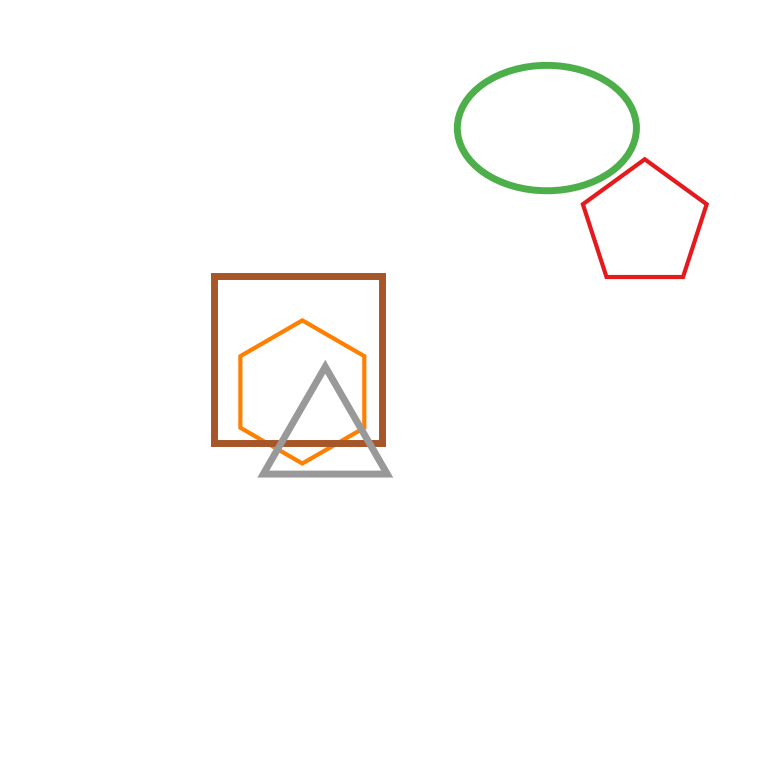[{"shape": "pentagon", "thickness": 1.5, "radius": 0.42, "center": [0.837, 0.709]}, {"shape": "oval", "thickness": 2.5, "radius": 0.58, "center": [0.71, 0.834]}, {"shape": "hexagon", "thickness": 1.5, "radius": 0.46, "center": [0.393, 0.491]}, {"shape": "square", "thickness": 2.5, "radius": 0.54, "center": [0.387, 0.533]}, {"shape": "triangle", "thickness": 2.5, "radius": 0.46, "center": [0.422, 0.431]}]